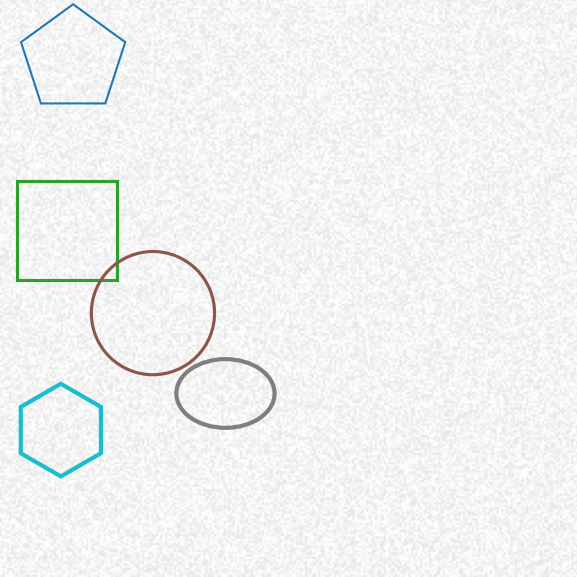[{"shape": "pentagon", "thickness": 1, "radius": 0.47, "center": [0.127, 0.897]}, {"shape": "square", "thickness": 1.5, "radius": 0.43, "center": [0.116, 0.6]}, {"shape": "circle", "thickness": 1.5, "radius": 0.53, "center": [0.265, 0.457]}, {"shape": "oval", "thickness": 2, "radius": 0.43, "center": [0.39, 0.318]}, {"shape": "hexagon", "thickness": 2, "radius": 0.4, "center": [0.105, 0.254]}]